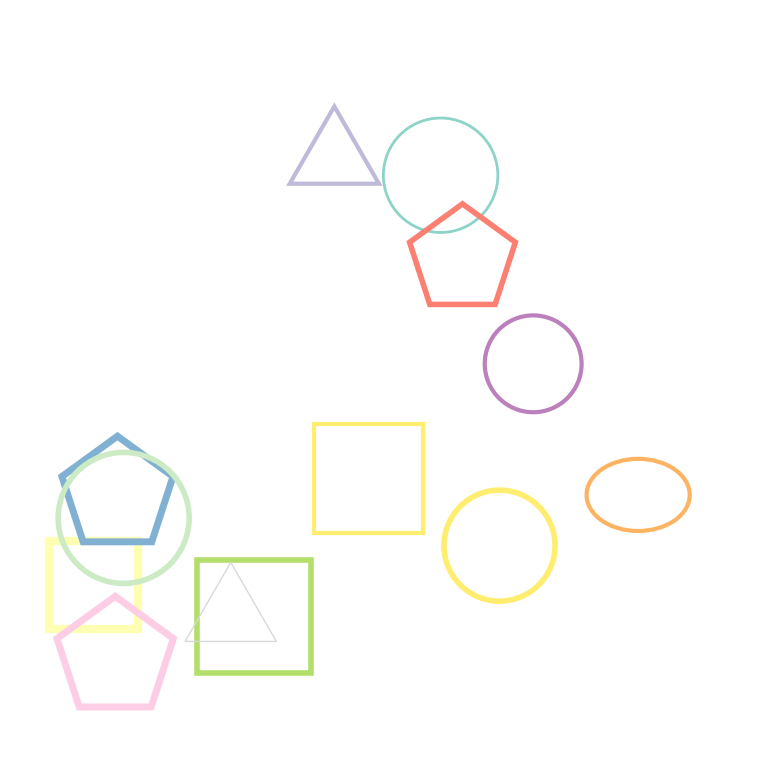[{"shape": "circle", "thickness": 1, "radius": 0.37, "center": [0.572, 0.772]}, {"shape": "square", "thickness": 3, "radius": 0.29, "center": [0.121, 0.24]}, {"shape": "triangle", "thickness": 1.5, "radius": 0.33, "center": [0.434, 0.795]}, {"shape": "pentagon", "thickness": 2, "radius": 0.36, "center": [0.601, 0.663]}, {"shape": "pentagon", "thickness": 2.5, "radius": 0.38, "center": [0.153, 0.358]}, {"shape": "oval", "thickness": 1.5, "radius": 0.33, "center": [0.829, 0.357]}, {"shape": "square", "thickness": 2, "radius": 0.37, "center": [0.33, 0.199]}, {"shape": "pentagon", "thickness": 2.5, "radius": 0.4, "center": [0.15, 0.146]}, {"shape": "triangle", "thickness": 0.5, "radius": 0.34, "center": [0.3, 0.201]}, {"shape": "circle", "thickness": 1.5, "radius": 0.31, "center": [0.692, 0.528]}, {"shape": "circle", "thickness": 2, "radius": 0.43, "center": [0.161, 0.327]}, {"shape": "square", "thickness": 1.5, "radius": 0.35, "center": [0.478, 0.379]}, {"shape": "circle", "thickness": 2, "radius": 0.36, "center": [0.649, 0.291]}]